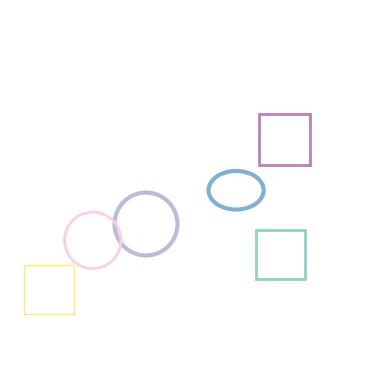[{"shape": "square", "thickness": 2, "radius": 0.32, "center": [0.728, 0.338]}, {"shape": "circle", "thickness": 3, "radius": 0.41, "center": [0.379, 0.418]}, {"shape": "oval", "thickness": 3, "radius": 0.36, "center": [0.613, 0.506]}, {"shape": "circle", "thickness": 2, "radius": 0.37, "center": [0.241, 0.376]}, {"shape": "square", "thickness": 2, "radius": 0.33, "center": [0.739, 0.638]}, {"shape": "square", "thickness": 1, "radius": 0.32, "center": [0.128, 0.249]}]